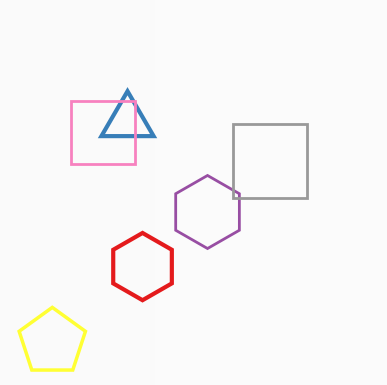[{"shape": "hexagon", "thickness": 3, "radius": 0.44, "center": [0.368, 0.308]}, {"shape": "triangle", "thickness": 3, "radius": 0.39, "center": [0.329, 0.685]}, {"shape": "hexagon", "thickness": 2, "radius": 0.47, "center": [0.536, 0.449]}, {"shape": "pentagon", "thickness": 2.5, "radius": 0.45, "center": [0.135, 0.112]}, {"shape": "square", "thickness": 2, "radius": 0.41, "center": [0.266, 0.656]}, {"shape": "square", "thickness": 2, "radius": 0.48, "center": [0.696, 0.583]}]